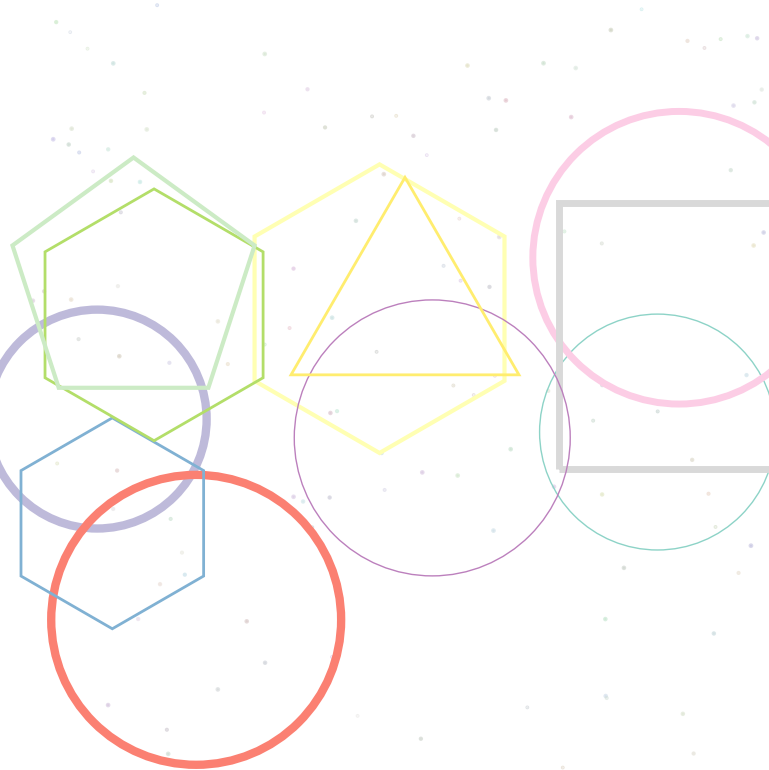[{"shape": "circle", "thickness": 0.5, "radius": 0.77, "center": [0.854, 0.439]}, {"shape": "hexagon", "thickness": 1.5, "radius": 0.94, "center": [0.493, 0.599]}, {"shape": "circle", "thickness": 3, "radius": 0.71, "center": [0.126, 0.456]}, {"shape": "circle", "thickness": 3, "radius": 0.94, "center": [0.255, 0.195]}, {"shape": "hexagon", "thickness": 1, "radius": 0.68, "center": [0.146, 0.32]}, {"shape": "hexagon", "thickness": 1, "radius": 0.82, "center": [0.2, 0.591]}, {"shape": "circle", "thickness": 2.5, "radius": 0.95, "center": [0.882, 0.665]}, {"shape": "square", "thickness": 2.5, "radius": 0.86, "center": [0.898, 0.564]}, {"shape": "circle", "thickness": 0.5, "radius": 0.9, "center": [0.561, 0.431]}, {"shape": "pentagon", "thickness": 1.5, "radius": 0.83, "center": [0.173, 0.63]}, {"shape": "triangle", "thickness": 1, "radius": 0.85, "center": [0.526, 0.599]}]